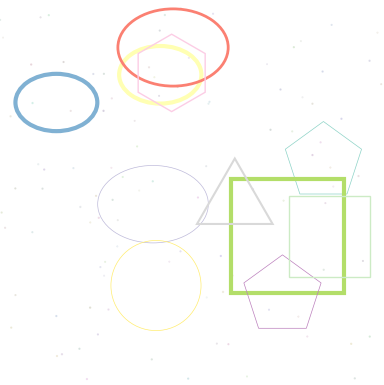[{"shape": "pentagon", "thickness": 0.5, "radius": 0.52, "center": [0.84, 0.58]}, {"shape": "oval", "thickness": 3, "radius": 0.53, "center": [0.416, 0.806]}, {"shape": "oval", "thickness": 0.5, "radius": 0.72, "center": [0.397, 0.47]}, {"shape": "oval", "thickness": 2, "radius": 0.72, "center": [0.449, 0.877]}, {"shape": "oval", "thickness": 3, "radius": 0.53, "center": [0.146, 0.734]}, {"shape": "square", "thickness": 3, "radius": 0.74, "center": [0.747, 0.387]}, {"shape": "hexagon", "thickness": 1, "radius": 0.5, "center": [0.446, 0.811]}, {"shape": "triangle", "thickness": 1.5, "radius": 0.57, "center": [0.61, 0.475]}, {"shape": "pentagon", "thickness": 0.5, "radius": 0.53, "center": [0.734, 0.233]}, {"shape": "square", "thickness": 1, "radius": 0.53, "center": [0.855, 0.386]}, {"shape": "circle", "thickness": 0.5, "radius": 0.59, "center": [0.405, 0.258]}]